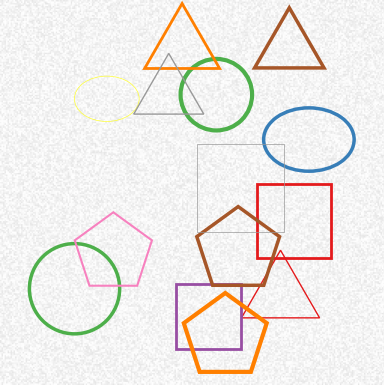[{"shape": "triangle", "thickness": 1, "radius": 0.59, "center": [0.729, 0.233]}, {"shape": "square", "thickness": 2, "radius": 0.48, "center": [0.763, 0.426]}, {"shape": "oval", "thickness": 2.5, "radius": 0.59, "center": [0.802, 0.638]}, {"shape": "circle", "thickness": 2.5, "radius": 0.59, "center": [0.194, 0.25]}, {"shape": "circle", "thickness": 3, "radius": 0.46, "center": [0.562, 0.754]}, {"shape": "square", "thickness": 2, "radius": 0.42, "center": [0.542, 0.177]}, {"shape": "pentagon", "thickness": 3, "radius": 0.57, "center": [0.585, 0.126]}, {"shape": "triangle", "thickness": 2, "radius": 0.56, "center": [0.473, 0.878]}, {"shape": "oval", "thickness": 0.5, "radius": 0.42, "center": [0.277, 0.743]}, {"shape": "pentagon", "thickness": 2.5, "radius": 0.56, "center": [0.619, 0.35]}, {"shape": "triangle", "thickness": 2.5, "radius": 0.52, "center": [0.751, 0.876]}, {"shape": "pentagon", "thickness": 1.5, "radius": 0.53, "center": [0.294, 0.343]}, {"shape": "triangle", "thickness": 1, "radius": 0.53, "center": [0.438, 0.756]}, {"shape": "square", "thickness": 0.5, "radius": 0.57, "center": [0.624, 0.512]}]